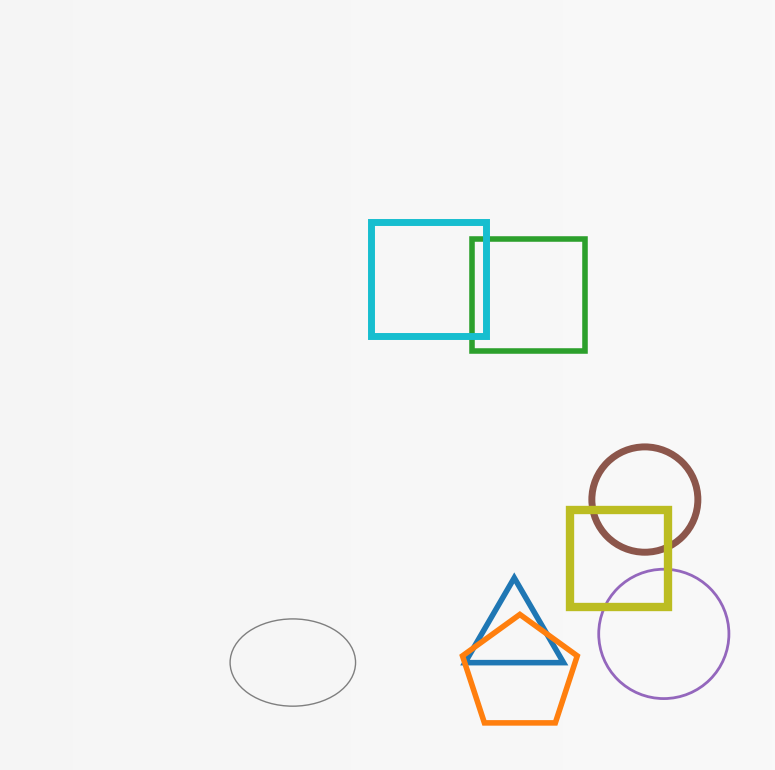[{"shape": "triangle", "thickness": 2, "radius": 0.37, "center": [0.664, 0.176]}, {"shape": "pentagon", "thickness": 2, "radius": 0.39, "center": [0.671, 0.124]}, {"shape": "square", "thickness": 2, "radius": 0.37, "center": [0.682, 0.617]}, {"shape": "circle", "thickness": 1, "radius": 0.42, "center": [0.857, 0.177]}, {"shape": "circle", "thickness": 2.5, "radius": 0.34, "center": [0.832, 0.351]}, {"shape": "oval", "thickness": 0.5, "radius": 0.4, "center": [0.378, 0.14]}, {"shape": "square", "thickness": 3, "radius": 0.31, "center": [0.798, 0.275]}, {"shape": "square", "thickness": 2.5, "radius": 0.37, "center": [0.552, 0.638]}]